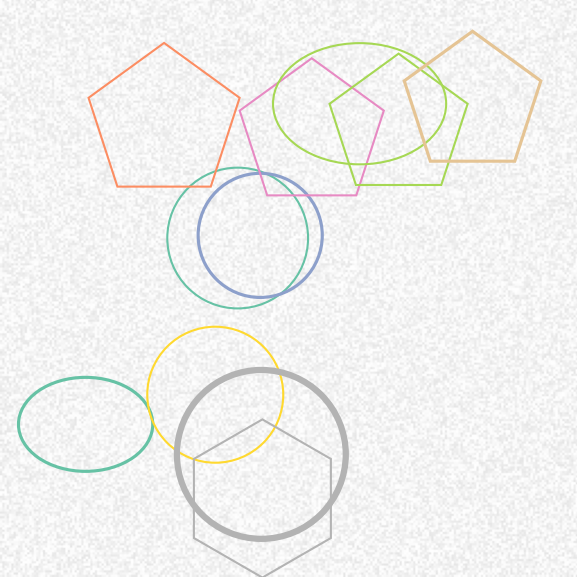[{"shape": "oval", "thickness": 1.5, "radius": 0.58, "center": [0.148, 0.264]}, {"shape": "circle", "thickness": 1, "radius": 0.61, "center": [0.412, 0.587]}, {"shape": "pentagon", "thickness": 1, "radius": 0.69, "center": [0.284, 0.787]}, {"shape": "circle", "thickness": 1.5, "radius": 0.54, "center": [0.451, 0.592]}, {"shape": "pentagon", "thickness": 1, "radius": 0.66, "center": [0.54, 0.767]}, {"shape": "oval", "thickness": 1, "radius": 0.75, "center": [0.623, 0.82]}, {"shape": "pentagon", "thickness": 1, "radius": 0.63, "center": [0.69, 0.781]}, {"shape": "circle", "thickness": 1, "radius": 0.59, "center": [0.373, 0.316]}, {"shape": "pentagon", "thickness": 1.5, "radius": 0.62, "center": [0.818, 0.821]}, {"shape": "hexagon", "thickness": 1, "radius": 0.68, "center": [0.454, 0.136]}, {"shape": "circle", "thickness": 3, "radius": 0.73, "center": [0.453, 0.212]}]